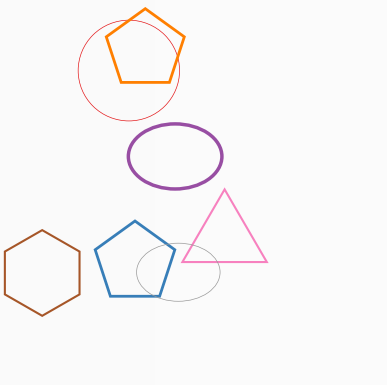[{"shape": "circle", "thickness": 0.5, "radius": 0.65, "center": [0.333, 0.817]}, {"shape": "pentagon", "thickness": 2, "radius": 0.54, "center": [0.348, 0.318]}, {"shape": "oval", "thickness": 2.5, "radius": 0.6, "center": [0.452, 0.594]}, {"shape": "pentagon", "thickness": 2, "radius": 0.53, "center": [0.375, 0.872]}, {"shape": "hexagon", "thickness": 1.5, "radius": 0.56, "center": [0.109, 0.291]}, {"shape": "triangle", "thickness": 1.5, "radius": 0.63, "center": [0.58, 0.382]}, {"shape": "oval", "thickness": 0.5, "radius": 0.54, "center": [0.46, 0.293]}]